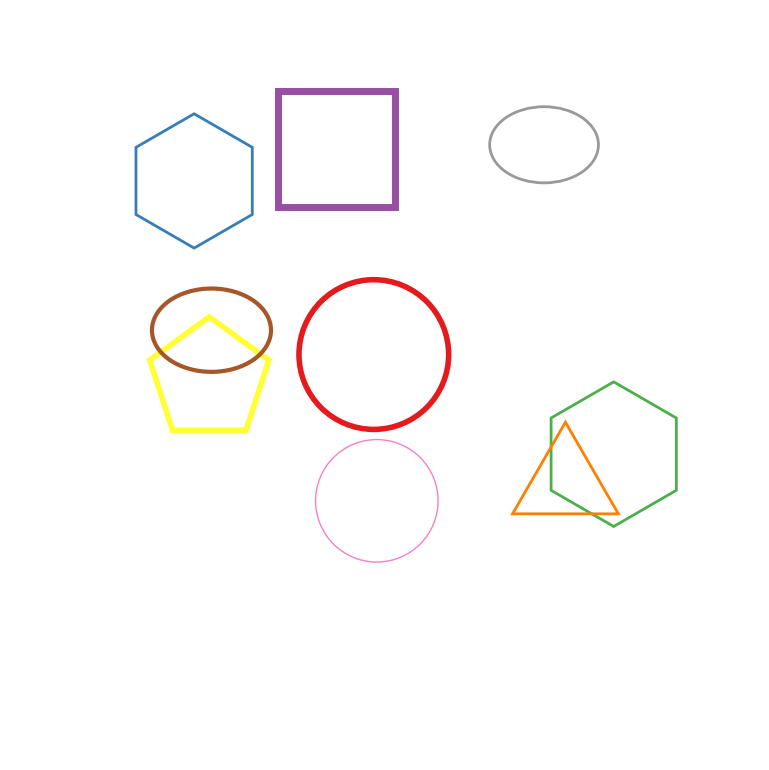[{"shape": "circle", "thickness": 2, "radius": 0.49, "center": [0.485, 0.54]}, {"shape": "hexagon", "thickness": 1, "radius": 0.44, "center": [0.252, 0.765]}, {"shape": "hexagon", "thickness": 1, "radius": 0.47, "center": [0.797, 0.41]}, {"shape": "square", "thickness": 2.5, "radius": 0.38, "center": [0.437, 0.807]}, {"shape": "triangle", "thickness": 1, "radius": 0.4, "center": [0.734, 0.372]}, {"shape": "pentagon", "thickness": 2, "radius": 0.41, "center": [0.272, 0.507]}, {"shape": "oval", "thickness": 1.5, "radius": 0.39, "center": [0.275, 0.571]}, {"shape": "circle", "thickness": 0.5, "radius": 0.4, "center": [0.489, 0.35]}, {"shape": "oval", "thickness": 1, "radius": 0.35, "center": [0.707, 0.812]}]